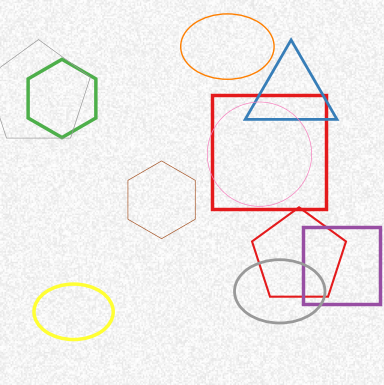[{"shape": "square", "thickness": 2.5, "radius": 0.74, "center": [0.697, 0.605]}, {"shape": "pentagon", "thickness": 1.5, "radius": 0.64, "center": [0.777, 0.333]}, {"shape": "triangle", "thickness": 2, "radius": 0.69, "center": [0.756, 0.759]}, {"shape": "hexagon", "thickness": 2.5, "radius": 0.51, "center": [0.161, 0.744]}, {"shape": "square", "thickness": 2.5, "radius": 0.5, "center": [0.887, 0.31]}, {"shape": "oval", "thickness": 1, "radius": 0.61, "center": [0.591, 0.879]}, {"shape": "oval", "thickness": 2.5, "radius": 0.51, "center": [0.191, 0.19]}, {"shape": "hexagon", "thickness": 0.5, "radius": 0.51, "center": [0.42, 0.481]}, {"shape": "circle", "thickness": 0.5, "radius": 0.68, "center": [0.674, 0.6]}, {"shape": "oval", "thickness": 2, "radius": 0.59, "center": [0.727, 0.243]}, {"shape": "pentagon", "thickness": 0.5, "radius": 0.71, "center": [0.1, 0.756]}]